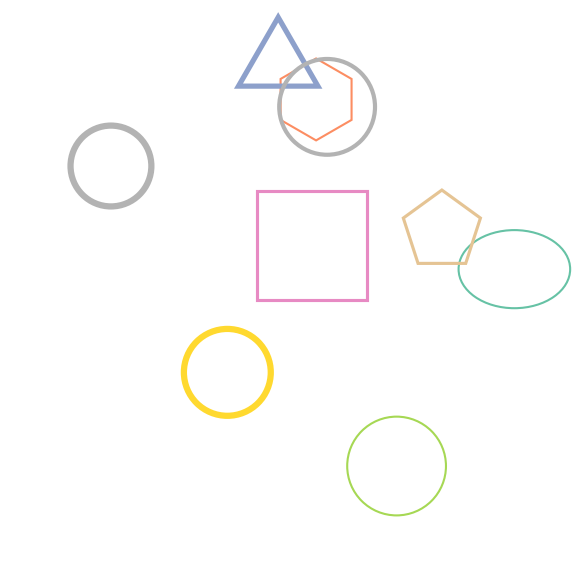[{"shape": "oval", "thickness": 1, "radius": 0.48, "center": [0.891, 0.533]}, {"shape": "hexagon", "thickness": 1, "radius": 0.35, "center": [0.547, 0.827]}, {"shape": "triangle", "thickness": 2.5, "radius": 0.4, "center": [0.482, 0.89]}, {"shape": "square", "thickness": 1.5, "radius": 0.47, "center": [0.54, 0.574]}, {"shape": "circle", "thickness": 1, "radius": 0.43, "center": [0.687, 0.192]}, {"shape": "circle", "thickness": 3, "radius": 0.38, "center": [0.394, 0.354]}, {"shape": "pentagon", "thickness": 1.5, "radius": 0.35, "center": [0.765, 0.6]}, {"shape": "circle", "thickness": 3, "radius": 0.35, "center": [0.192, 0.712]}, {"shape": "circle", "thickness": 2, "radius": 0.41, "center": [0.566, 0.814]}]